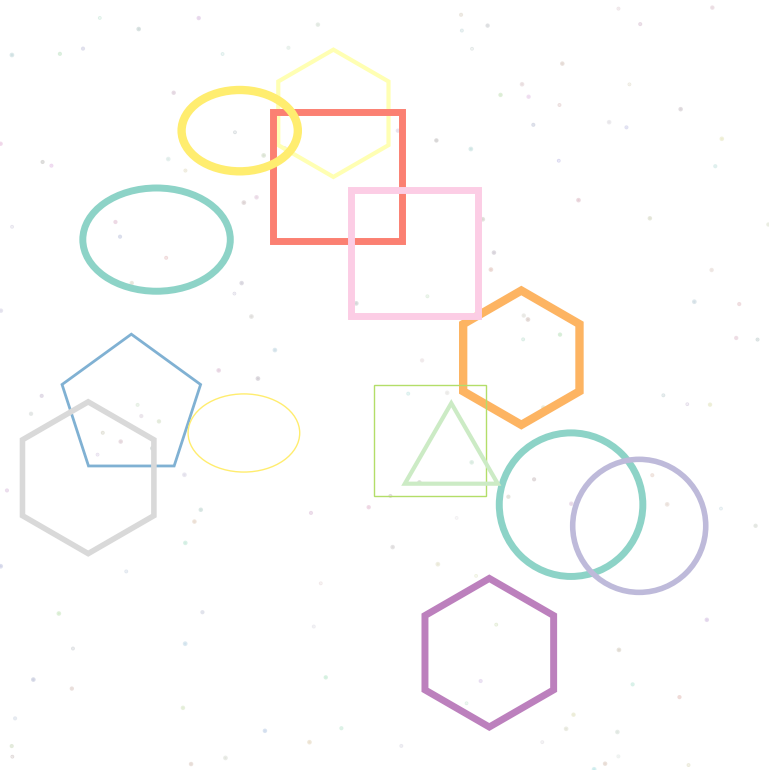[{"shape": "circle", "thickness": 2.5, "radius": 0.47, "center": [0.742, 0.345]}, {"shape": "oval", "thickness": 2.5, "radius": 0.48, "center": [0.203, 0.689]}, {"shape": "hexagon", "thickness": 1.5, "radius": 0.41, "center": [0.433, 0.853]}, {"shape": "circle", "thickness": 2, "radius": 0.43, "center": [0.83, 0.317]}, {"shape": "square", "thickness": 2.5, "radius": 0.42, "center": [0.438, 0.771]}, {"shape": "pentagon", "thickness": 1, "radius": 0.47, "center": [0.171, 0.471]}, {"shape": "hexagon", "thickness": 3, "radius": 0.44, "center": [0.677, 0.535]}, {"shape": "square", "thickness": 0.5, "radius": 0.36, "center": [0.559, 0.428]}, {"shape": "square", "thickness": 2.5, "radius": 0.41, "center": [0.538, 0.672]}, {"shape": "hexagon", "thickness": 2, "radius": 0.49, "center": [0.115, 0.38]}, {"shape": "hexagon", "thickness": 2.5, "radius": 0.48, "center": [0.635, 0.152]}, {"shape": "triangle", "thickness": 1.5, "radius": 0.35, "center": [0.586, 0.407]}, {"shape": "oval", "thickness": 0.5, "radius": 0.36, "center": [0.317, 0.438]}, {"shape": "oval", "thickness": 3, "radius": 0.38, "center": [0.311, 0.83]}]